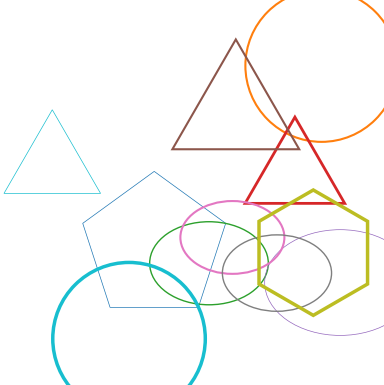[{"shape": "pentagon", "thickness": 0.5, "radius": 0.98, "center": [0.401, 0.36]}, {"shape": "circle", "thickness": 1.5, "radius": 0.99, "center": [0.835, 0.829]}, {"shape": "oval", "thickness": 1, "radius": 0.77, "center": [0.543, 0.316]}, {"shape": "triangle", "thickness": 2, "radius": 0.75, "center": [0.766, 0.546]}, {"shape": "oval", "thickness": 0.5, "radius": 0.98, "center": [0.884, 0.266]}, {"shape": "triangle", "thickness": 1.5, "radius": 0.95, "center": [0.612, 0.707]}, {"shape": "oval", "thickness": 1.5, "radius": 0.68, "center": [0.604, 0.383]}, {"shape": "oval", "thickness": 1, "radius": 0.71, "center": [0.719, 0.291]}, {"shape": "hexagon", "thickness": 2.5, "radius": 0.81, "center": [0.814, 0.344]}, {"shape": "circle", "thickness": 2.5, "radius": 0.99, "center": [0.335, 0.12]}, {"shape": "triangle", "thickness": 0.5, "radius": 0.72, "center": [0.136, 0.57]}]